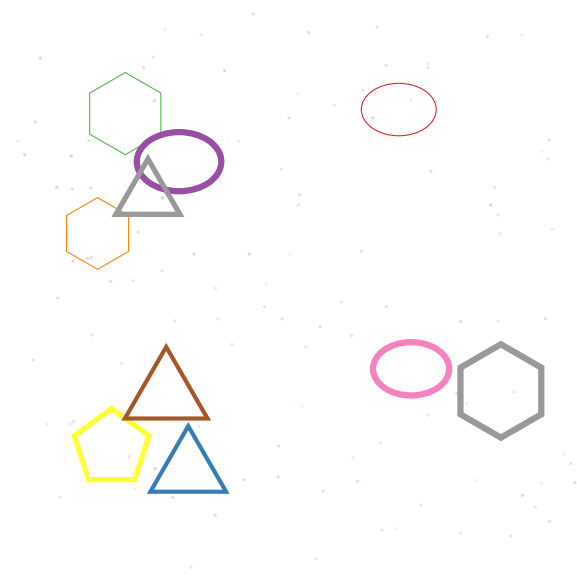[{"shape": "oval", "thickness": 0.5, "radius": 0.32, "center": [0.691, 0.809]}, {"shape": "triangle", "thickness": 2, "radius": 0.38, "center": [0.326, 0.186]}, {"shape": "hexagon", "thickness": 0.5, "radius": 0.36, "center": [0.217, 0.802]}, {"shape": "oval", "thickness": 3, "radius": 0.37, "center": [0.31, 0.719]}, {"shape": "hexagon", "thickness": 0.5, "radius": 0.31, "center": [0.169, 0.595]}, {"shape": "pentagon", "thickness": 2.5, "radius": 0.34, "center": [0.193, 0.224]}, {"shape": "triangle", "thickness": 2, "radius": 0.41, "center": [0.288, 0.316]}, {"shape": "oval", "thickness": 3, "radius": 0.33, "center": [0.712, 0.361]}, {"shape": "hexagon", "thickness": 3, "radius": 0.4, "center": [0.867, 0.322]}, {"shape": "triangle", "thickness": 2.5, "radius": 0.32, "center": [0.256, 0.66]}]